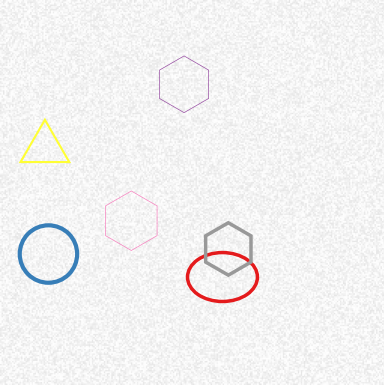[{"shape": "oval", "thickness": 2.5, "radius": 0.45, "center": [0.578, 0.28]}, {"shape": "circle", "thickness": 3, "radius": 0.37, "center": [0.126, 0.34]}, {"shape": "hexagon", "thickness": 0.5, "radius": 0.37, "center": [0.478, 0.781]}, {"shape": "triangle", "thickness": 1.5, "radius": 0.37, "center": [0.117, 0.616]}, {"shape": "hexagon", "thickness": 0.5, "radius": 0.39, "center": [0.341, 0.427]}, {"shape": "hexagon", "thickness": 2.5, "radius": 0.34, "center": [0.593, 0.353]}]